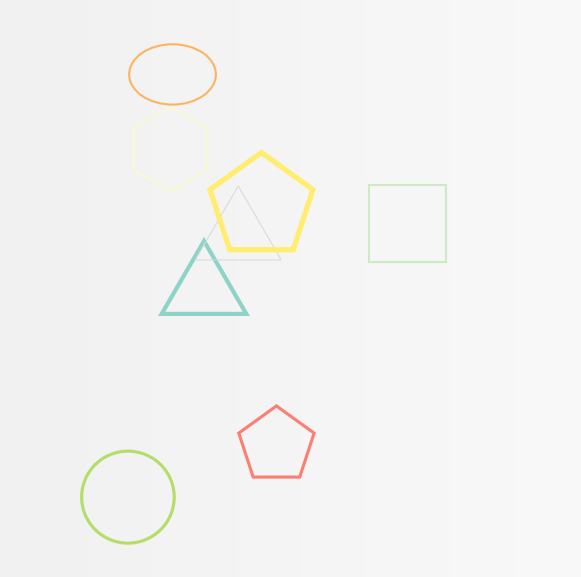[{"shape": "triangle", "thickness": 2, "radius": 0.42, "center": [0.351, 0.498]}, {"shape": "hexagon", "thickness": 0.5, "radius": 0.36, "center": [0.293, 0.741]}, {"shape": "pentagon", "thickness": 1.5, "radius": 0.34, "center": [0.476, 0.228]}, {"shape": "oval", "thickness": 1, "radius": 0.37, "center": [0.297, 0.87]}, {"shape": "circle", "thickness": 1.5, "radius": 0.4, "center": [0.22, 0.138]}, {"shape": "triangle", "thickness": 0.5, "radius": 0.43, "center": [0.41, 0.592]}, {"shape": "square", "thickness": 1, "radius": 0.33, "center": [0.701, 0.612]}, {"shape": "pentagon", "thickness": 2.5, "radius": 0.47, "center": [0.45, 0.642]}]